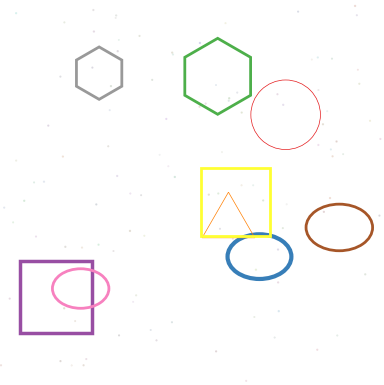[{"shape": "circle", "thickness": 0.5, "radius": 0.45, "center": [0.742, 0.702]}, {"shape": "oval", "thickness": 3, "radius": 0.41, "center": [0.674, 0.333]}, {"shape": "hexagon", "thickness": 2, "radius": 0.49, "center": [0.565, 0.802]}, {"shape": "square", "thickness": 2.5, "radius": 0.47, "center": [0.145, 0.228]}, {"shape": "triangle", "thickness": 0.5, "radius": 0.4, "center": [0.593, 0.422]}, {"shape": "square", "thickness": 2, "radius": 0.44, "center": [0.611, 0.476]}, {"shape": "oval", "thickness": 2, "radius": 0.43, "center": [0.881, 0.409]}, {"shape": "oval", "thickness": 2, "radius": 0.37, "center": [0.21, 0.251]}, {"shape": "hexagon", "thickness": 2, "radius": 0.34, "center": [0.257, 0.81]}]